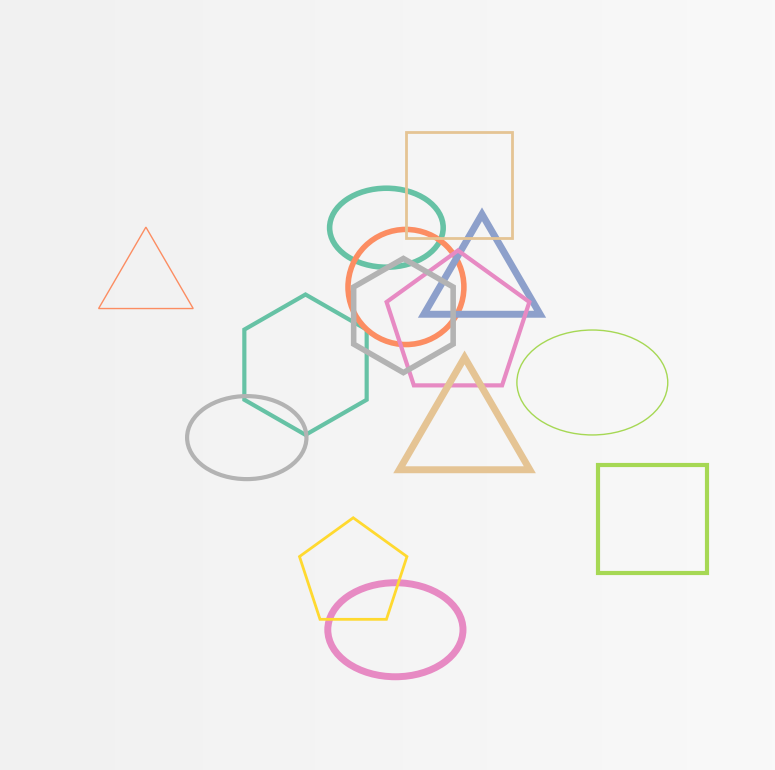[{"shape": "hexagon", "thickness": 1.5, "radius": 0.46, "center": [0.394, 0.526]}, {"shape": "oval", "thickness": 2, "radius": 0.37, "center": [0.499, 0.704]}, {"shape": "circle", "thickness": 2, "radius": 0.37, "center": [0.524, 0.627]}, {"shape": "triangle", "thickness": 0.5, "radius": 0.35, "center": [0.188, 0.635]}, {"shape": "triangle", "thickness": 2.5, "radius": 0.43, "center": [0.622, 0.635]}, {"shape": "pentagon", "thickness": 1.5, "radius": 0.48, "center": [0.591, 0.578]}, {"shape": "oval", "thickness": 2.5, "radius": 0.44, "center": [0.51, 0.182]}, {"shape": "square", "thickness": 1.5, "radius": 0.35, "center": [0.842, 0.327]}, {"shape": "oval", "thickness": 0.5, "radius": 0.49, "center": [0.764, 0.503]}, {"shape": "pentagon", "thickness": 1, "radius": 0.36, "center": [0.456, 0.255]}, {"shape": "square", "thickness": 1, "radius": 0.34, "center": [0.592, 0.76]}, {"shape": "triangle", "thickness": 2.5, "radius": 0.49, "center": [0.599, 0.439]}, {"shape": "hexagon", "thickness": 2, "radius": 0.37, "center": [0.521, 0.59]}, {"shape": "oval", "thickness": 1.5, "radius": 0.39, "center": [0.318, 0.432]}]